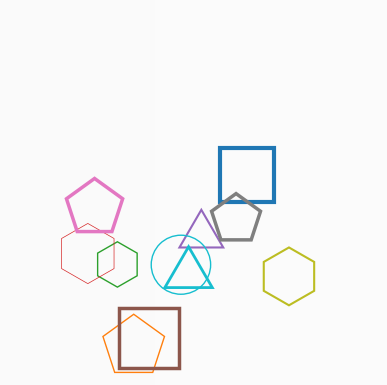[{"shape": "square", "thickness": 3, "radius": 0.35, "center": [0.638, 0.546]}, {"shape": "pentagon", "thickness": 1, "radius": 0.42, "center": [0.345, 0.1]}, {"shape": "hexagon", "thickness": 1, "radius": 0.29, "center": [0.303, 0.313]}, {"shape": "hexagon", "thickness": 0.5, "radius": 0.39, "center": [0.227, 0.341]}, {"shape": "triangle", "thickness": 1.5, "radius": 0.33, "center": [0.52, 0.39]}, {"shape": "square", "thickness": 2.5, "radius": 0.39, "center": [0.384, 0.121]}, {"shape": "pentagon", "thickness": 2.5, "radius": 0.38, "center": [0.244, 0.46]}, {"shape": "pentagon", "thickness": 2.5, "radius": 0.33, "center": [0.609, 0.431]}, {"shape": "hexagon", "thickness": 1.5, "radius": 0.38, "center": [0.746, 0.282]}, {"shape": "circle", "thickness": 1, "radius": 0.38, "center": [0.467, 0.312]}, {"shape": "triangle", "thickness": 2, "radius": 0.35, "center": [0.487, 0.288]}]